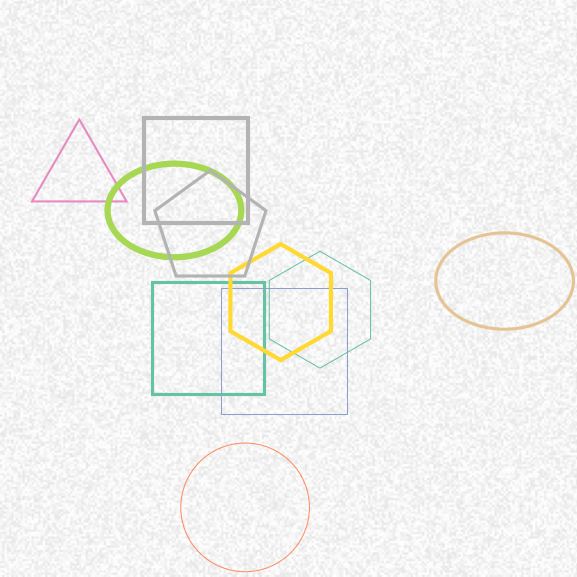[{"shape": "square", "thickness": 1.5, "radius": 0.49, "center": [0.36, 0.414]}, {"shape": "hexagon", "thickness": 0.5, "radius": 0.51, "center": [0.554, 0.463]}, {"shape": "circle", "thickness": 0.5, "radius": 0.56, "center": [0.424, 0.121]}, {"shape": "square", "thickness": 0.5, "radius": 0.55, "center": [0.492, 0.391]}, {"shape": "triangle", "thickness": 1, "radius": 0.47, "center": [0.137, 0.698]}, {"shape": "oval", "thickness": 3, "radius": 0.58, "center": [0.302, 0.635]}, {"shape": "hexagon", "thickness": 2, "radius": 0.5, "center": [0.486, 0.476]}, {"shape": "oval", "thickness": 1.5, "radius": 0.6, "center": [0.874, 0.512]}, {"shape": "square", "thickness": 2, "radius": 0.45, "center": [0.339, 0.704]}, {"shape": "pentagon", "thickness": 1.5, "radius": 0.51, "center": [0.364, 0.603]}]